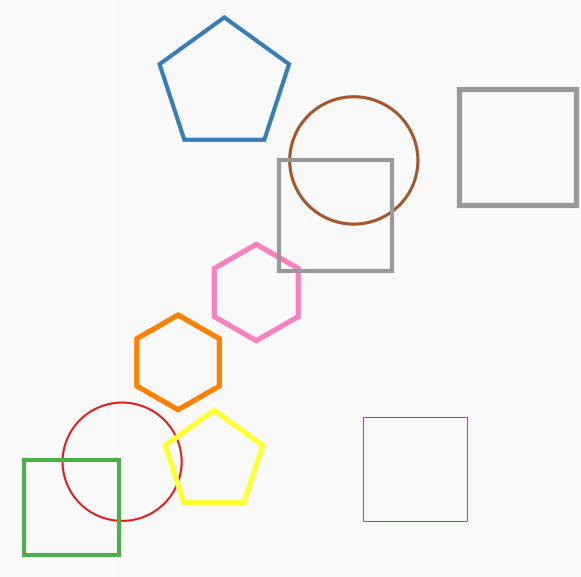[{"shape": "circle", "thickness": 1, "radius": 0.51, "center": [0.21, 0.2]}, {"shape": "pentagon", "thickness": 2, "radius": 0.59, "center": [0.386, 0.852]}, {"shape": "square", "thickness": 2, "radius": 0.41, "center": [0.122, 0.12]}, {"shape": "square", "thickness": 0.5, "radius": 0.45, "center": [0.714, 0.187]}, {"shape": "hexagon", "thickness": 2.5, "radius": 0.41, "center": [0.306, 0.372]}, {"shape": "pentagon", "thickness": 2.5, "radius": 0.44, "center": [0.368, 0.2]}, {"shape": "circle", "thickness": 1.5, "radius": 0.55, "center": [0.609, 0.721]}, {"shape": "hexagon", "thickness": 2.5, "radius": 0.42, "center": [0.441, 0.493]}, {"shape": "square", "thickness": 2.5, "radius": 0.5, "center": [0.89, 0.745]}, {"shape": "square", "thickness": 2, "radius": 0.48, "center": [0.577, 0.626]}]